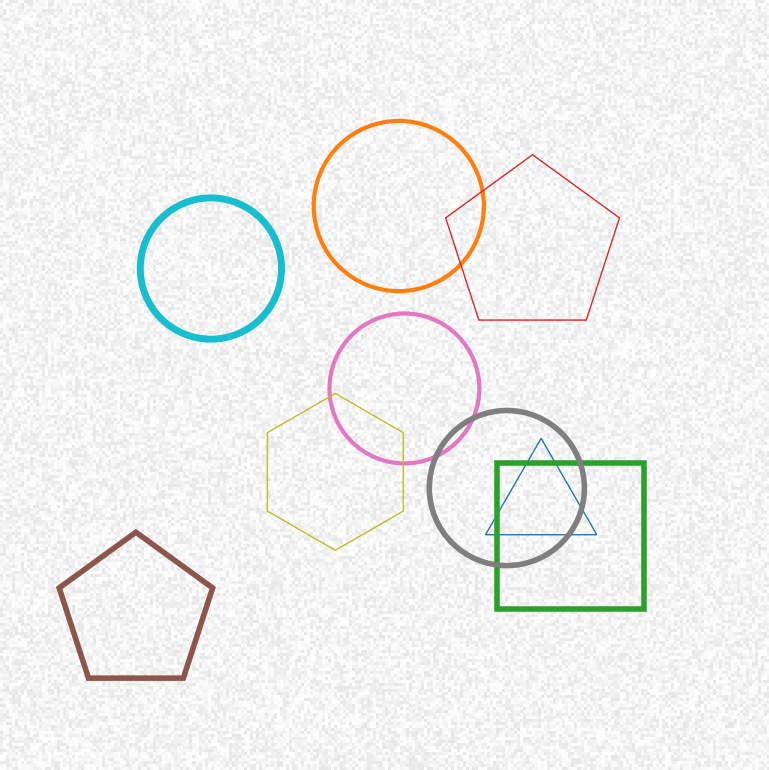[{"shape": "triangle", "thickness": 0.5, "radius": 0.42, "center": [0.703, 0.347]}, {"shape": "circle", "thickness": 1.5, "radius": 0.55, "center": [0.518, 0.732]}, {"shape": "square", "thickness": 2, "radius": 0.48, "center": [0.741, 0.304]}, {"shape": "pentagon", "thickness": 0.5, "radius": 0.59, "center": [0.692, 0.68]}, {"shape": "pentagon", "thickness": 2, "radius": 0.52, "center": [0.177, 0.204]}, {"shape": "circle", "thickness": 1.5, "radius": 0.49, "center": [0.525, 0.496]}, {"shape": "circle", "thickness": 2, "radius": 0.5, "center": [0.658, 0.366]}, {"shape": "hexagon", "thickness": 0.5, "radius": 0.51, "center": [0.435, 0.387]}, {"shape": "circle", "thickness": 2.5, "radius": 0.46, "center": [0.274, 0.651]}]